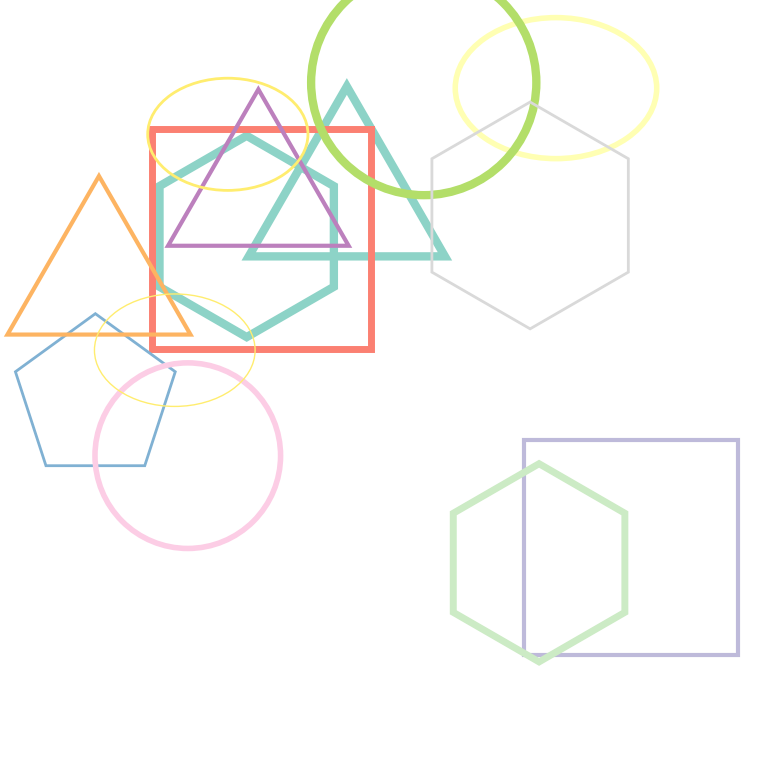[{"shape": "hexagon", "thickness": 3, "radius": 0.65, "center": [0.32, 0.693]}, {"shape": "triangle", "thickness": 3, "radius": 0.74, "center": [0.45, 0.741]}, {"shape": "oval", "thickness": 2, "radius": 0.65, "center": [0.722, 0.886]}, {"shape": "square", "thickness": 1.5, "radius": 0.7, "center": [0.819, 0.289]}, {"shape": "square", "thickness": 2.5, "radius": 0.71, "center": [0.34, 0.69]}, {"shape": "pentagon", "thickness": 1, "radius": 0.55, "center": [0.124, 0.483]}, {"shape": "triangle", "thickness": 1.5, "radius": 0.69, "center": [0.129, 0.634]}, {"shape": "circle", "thickness": 3, "radius": 0.73, "center": [0.55, 0.893]}, {"shape": "circle", "thickness": 2, "radius": 0.6, "center": [0.244, 0.408]}, {"shape": "hexagon", "thickness": 1, "radius": 0.74, "center": [0.688, 0.72]}, {"shape": "triangle", "thickness": 1.5, "radius": 0.68, "center": [0.336, 0.749]}, {"shape": "hexagon", "thickness": 2.5, "radius": 0.64, "center": [0.7, 0.269]}, {"shape": "oval", "thickness": 0.5, "radius": 0.52, "center": [0.227, 0.545]}, {"shape": "oval", "thickness": 1, "radius": 0.52, "center": [0.296, 0.826]}]